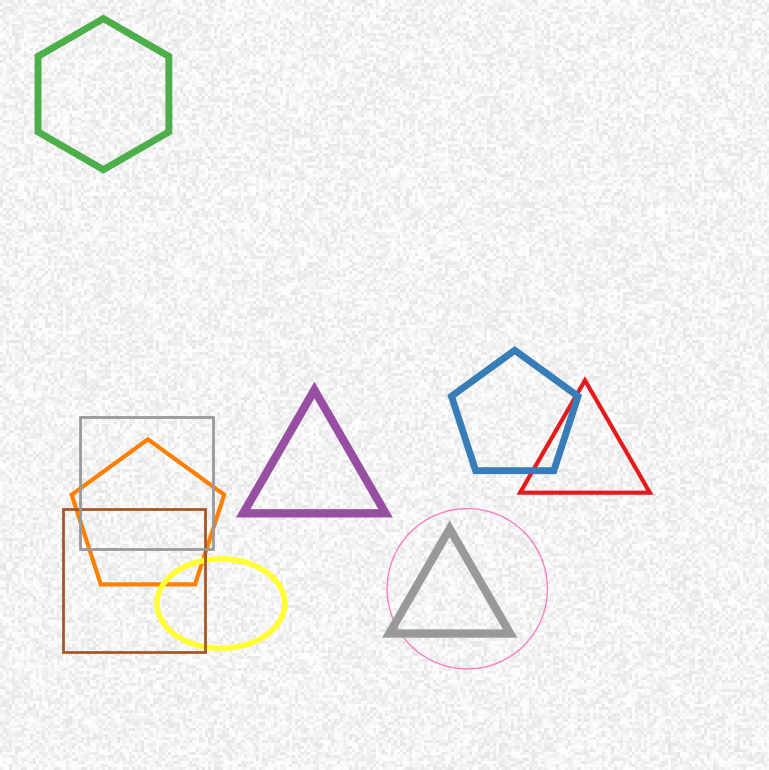[{"shape": "triangle", "thickness": 1.5, "radius": 0.49, "center": [0.76, 0.409]}, {"shape": "pentagon", "thickness": 2.5, "radius": 0.43, "center": [0.669, 0.459]}, {"shape": "hexagon", "thickness": 2.5, "radius": 0.49, "center": [0.134, 0.878]}, {"shape": "triangle", "thickness": 3, "radius": 0.53, "center": [0.408, 0.387]}, {"shape": "pentagon", "thickness": 1.5, "radius": 0.52, "center": [0.192, 0.325]}, {"shape": "oval", "thickness": 2, "radius": 0.41, "center": [0.287, 0.216]}, {"shape": "square", "thickness": 1, "radius": 0.46, "center": [0.174, 0.246]}, {"shape": "circle", "thickness": 0.5, "radius": 0.52, "center": [0.607, 0.235]}, {"shape": "square", "thickness": 1, "radius": 0.43, "center": [0.19, 0.372]}, {"shape": "triangle", "thickness": 3, "radius": 0.45, "center": [0.584, 0.223]}]